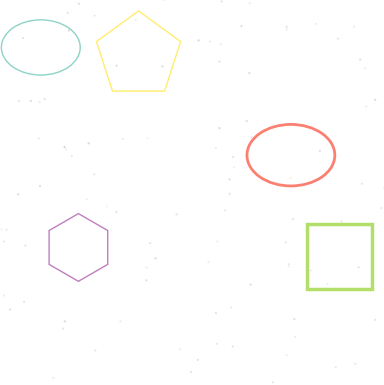[{"shape": "oval", "thickness": 1, "radius": 0.51, "center": [0.106, 0.877]}, {"shape": "oval", "thickness": 2, "radius": 0.57, "center": [0.756, 0.597]}, {"shape": "square", "thickness": 2.5, "radius": 0.42, "center": [0.882, 0.335]}, {"shape": "hexagon", "thickness": 1, "radius": 0.44, "center": [0.204, 0.357]}, {"shape": "pentagon", "thickness": 1, "radius": 0.58, "center": [0.36, 0.856]}]